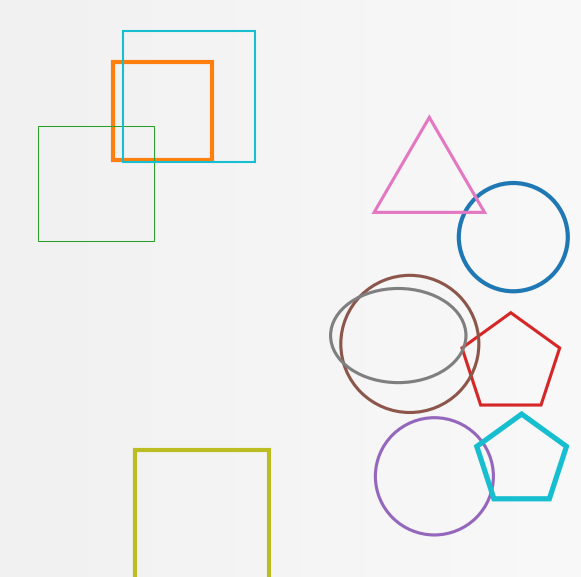[{"shape": "circle", "thickness": 2, "radius": 0.47, "center": [0.883, 0.588]}, {"shape": "square", "thickness": 2, "radius": 0.43, "center": [0.28, 0.807]}, {"shape": "square", "thickness": 0.5, "radius": 0.5, "center": [0.165, 0.681]}, {"shape": "pentagon", "thickness": 1.5, "radius": 0.44, "center": [0.879, 0.369]}, {"shape": "circle", "thickness": 1.5, "radius": 0.51, "center": [0.747, 0.174]}, {"shape": "circle", "thickness": 1.5, "radius": 0.59, "center": [0.705, 0.404]}, {"shape": "triangle", "thickness": 1.5, "radius": 0.55, "center": [0.739, 0.686]}, {"shape": "oval", "thickness": 1.5, "radius": 0.58, "center": [0.685, 0.418]}, {"shape": "square", "thickness": 2, "radius": 0.58, "center": [0.347, 0.105]}, {"shape": "square", "thickness": 1, "radius": 0.57, "center": [0.325, 0.832]}, {"shape": "pentagon", "thickness": 2.5, "radius": 0.41, "center": [0.897, 0.201]}]